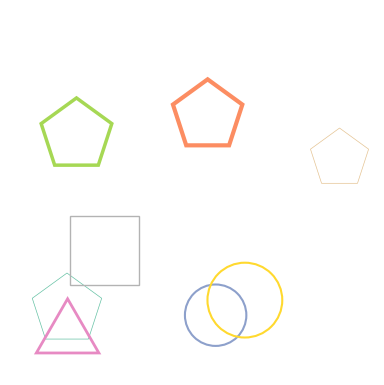[{"shape": "pentagon", "thickness": 0.5, "radius": 0.47, "center": [0.174, 0.196]}, {"shape": "pentagon", "thickness": 3, "radius": 0.47, "center": [0.539, 0.699]}, {"shape": "circle", "thickness": 1.5, "radius": 0.4, "center": [0.56, 0.181]}, {"shape": "triangle", "thickness": 2, "radius": 0.47, "center": [0.176, 0.13]}, {"shape": "pentagon", "thickness": 2.5, "radius": 0.48, "center": [0.199, 0.649]}, {"shape": "circle", "thickness": 1.5, "radius": 0.49, "center": [0.636, 0.221]}, {"shape": "pentagon", "thickness": 0.5, "radius": 0.4, "center": [0.882, 0.588]}, {"shape": "square", "thickness": 1, "radius": 0.45, "center": [0.271, 0.35]}]